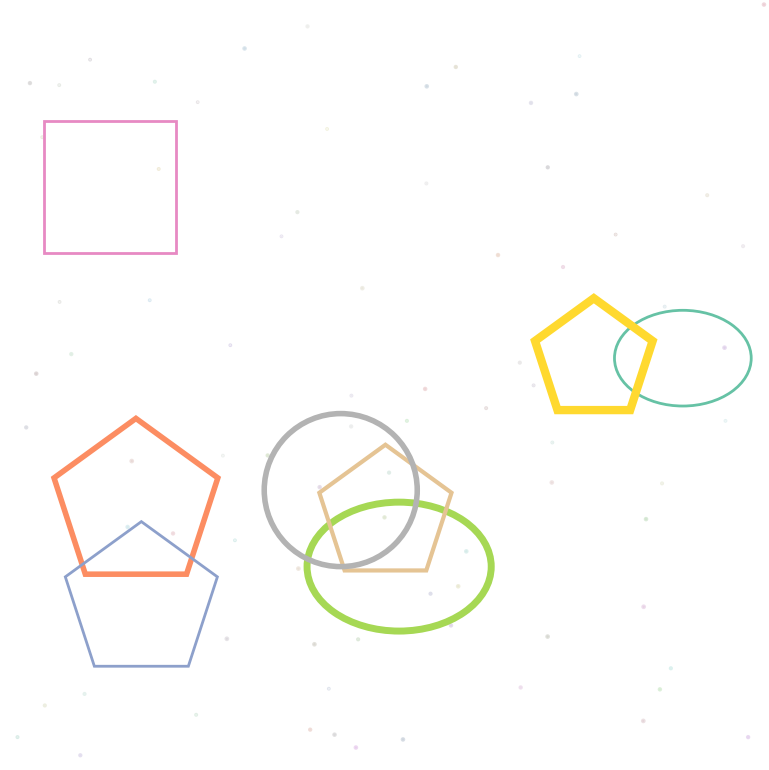[{"shape": "oval", "thickness": 1, "radius": 0.44, "center": [0.887, 0.535]}, {"shape": "pentagon", "thickness": 2, "radius": 0.56, "center": [0.177, 0.345]}, {"shape": "pentagon", "thickness": 1, "radius": 0.52, "center": [0.184, 0.219]}, {"shape": "square", "thickness": 1, "radius": 0.43, "center": [0.143, 0.757]}, {"shape": "oval", "thickness": 2.5, "radius": 0.6, "center": [0.518, 0.264]}, {"shape": "pentagon", "thickness": 3, "radius": 0.4, "center": [0.771, 0.532]}, {"shape": "pentagon", "thickness": 1.5, "radius": 0.45, "center": [0.501, 0.332]}, {"shape": "circle", "thickness": 2, "radius": 0.5, "center": [0.443, 0.364]}]